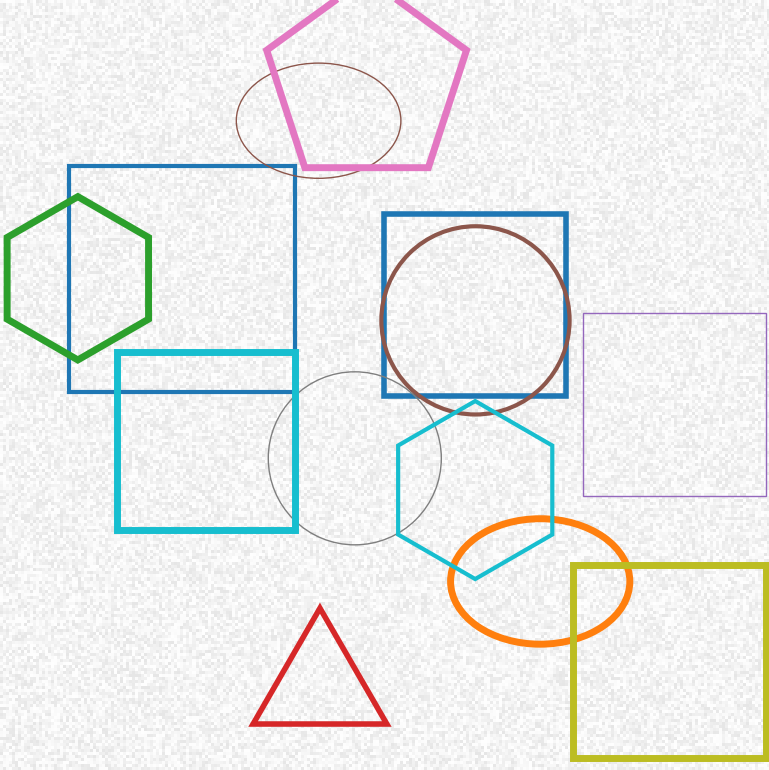[{"shape": "square", "thickness": 2, "radius": 0.59, "center": [0.617, 0.604]}, {"shape": "square", "thickness": 1.5, "radius": 0.73, "center": [0.236, 0.637]}, {"shape": "oval", "thickness": 2.5, "radius": 0.58, "center": [0.702, 0.245]}, {"shape": "hexagon", "thickness": 2.5, "radius": 0.53, "center": [0.101, 0.639]}, {"shape": "triangle", "thickness": 2, "radius": 0.5, "center": [0.416, 0.11]}, {"shape": "square", "thickness": 0.5, "radius": 0.59, "center": [0.876, 0.475]}, {"shape": "circle", "thickness": 1.5, "radius": 0.61, "center": [0.617, 0.584]}, {"shape": "oval", "thickness": 0.5, "radius": 0.53, "center": [0.414, 0.843]}, {"shape": "pentagon", "thickness": 2.5, "radius": 0.68, "center": [0.476, 0.893]}, {"shape": "circle", "thickness": 0.5, "radius": 0.56, "center": [0.461, 0.405]}, {"shape": "square", "thickness": 2.5, "radius": 0.63, "center": [0.869, 0.141]}, {"shape": "hexagon", "thickness": 1.5, "radius": 0.58, "center": [0.617, 0.364]}, {"shape": "square", "thickness": 2.5, "radius": 0.58, "center": [0.268, 0.427]}]